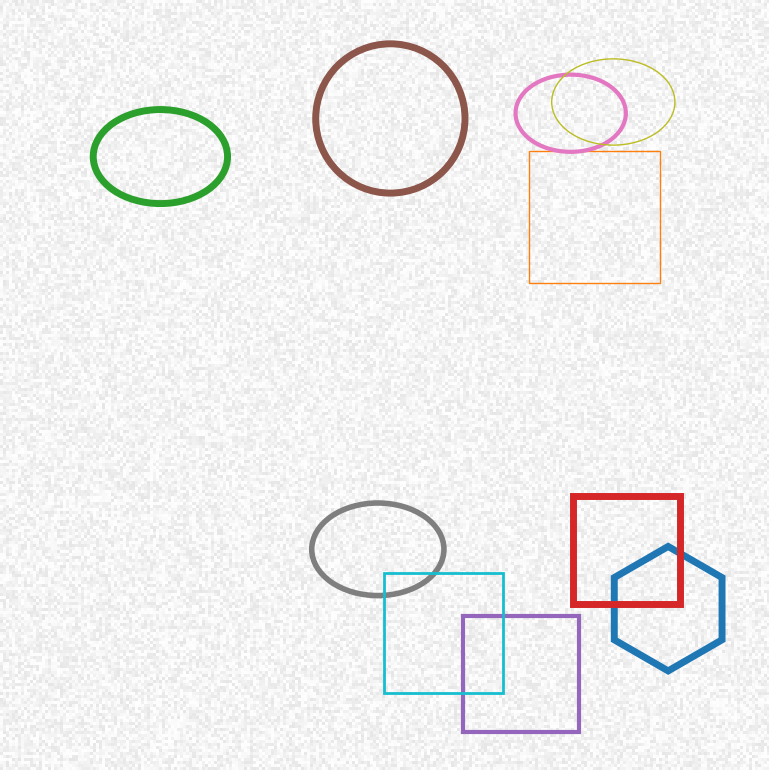[{"shape": "hexagon", "thickness": 2.5, "radius": 0.4, "center": [0.868, 0.209]}, {"shape": "square", "thickness": 0.5, "radius": 0.43, "center": [0.772, 0.718]}, {"shape": "oval", "thickness": 2.5, "radius": 0.44, "center": [0.208, 0.797]}, {"shape": "square", "thickness": 2.5, "radius": 0.35, "center": [0.813, 0.285]}, {"shape": "square", "thickness": 1.5, "radius": 0.37, "center": [0.677, 0.125]}, {"shape": "circle", "thickness": 2.5, "radius": 0.48, "center": [0.507, 0.846]}, {"shape": "oval", "thickness": 1.5, "radius": 0.36, "center": [0.741, 0.853]}, {"shape": "oval", "thickness": 2, "radius": 0.43, "center": [0.491, 0.287]}, {"shape": "oval", "thickness": 0.5, "radius": 0.4, "center": [0.796, 0.868]}, {"shape": "square", "thickness": 1, "radius": 0.39, "center": [0.576, 0.178]}]